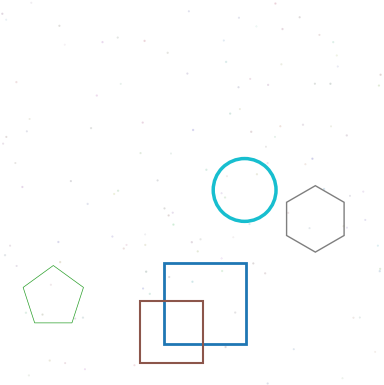[{"shape": "square", "thickness": 2, "radius": 0.53, "center": [0.532, 0.212]}, {"shape": "pentagon", "thickness": 0.5, "radius": 0.41, "center": [0.138, 0.228]}, {"shape": "square", "thickness": 1.5, "radius": 0.4, "center": [0.446, 0.137]}, {"shape": "hexagon", "thickness": 1, "radius": 0.43, "center": [0.819, 0.431]}, {"shape": "circle", "thickness": 2.5, "radius": 0.41, "center": [0.635, 0.507]}]